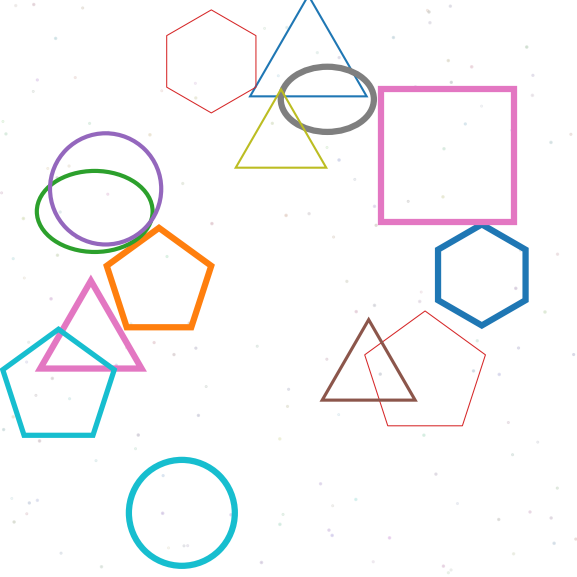[{"shape": "hexagon", "thickness": 3, "radius": 0.44, "center": [0.834, 0.523]}, {"shape": "triangle", "thickness": 1, "radius": 0.58, "center": [0.534, 0.891]}, {"shape": "pentagon", "thickness": 3, "radius": 0.48, "center": [0.275, 0.509]}, {"shape": "oval", "thickness": 2, "radius": 0.5, "center": [0.164, 0.633]}, {"shape": "pentagon", "thickness": 0.5, "radius": 0.55, "center": [0.736, 0.351]}, {"shape": "hexagon", "thickness": 0.5, "radius": 0.45, "center": [0.366, 0.893]}, {"shape": "circle", "thickness": 2, "radius": 0.48, "center": [0.183, 0.672]}, {"shape": "triangle", "thickness": 1.5, "radius": 0.46, "center": [0.638, 0.353]}, {"shape": "square", "thickness": 3, "radius": 0.57, "center": [0.775, 0.73]}, {"shape": "triangle", "thickness": 3, "radius": 0.51, "center": [0.157, 0.412]}, {"shape": "oval", "thickness": 3, "radius": 0.4, "center": [0.567, 0.827]}, {"shape": "triangle", "thickness": 1, "radius": 0.45, "center": [0.487, 0.754]}, {"shape": "circle", "thickness": 3, "radius": 0.46, "center": [0.315, 0.111]}, {"shape": "pentagon", "thickness": 2.5, "radius": 0.51, "center": [0.101, 0.328]}]